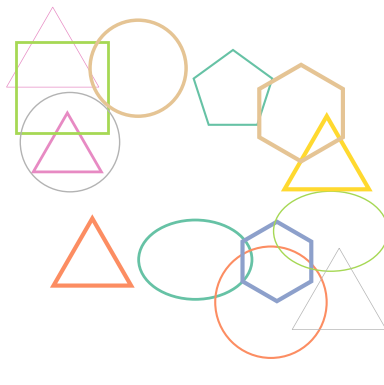[{"shape": "oval", "thickness": 2, "radius": 0.74, "center": [0.507, 0.326]}, {"shape": "pentagon", "thickness": 1.5, "radius": 0.54, "center": [0.605, 0.763]}, {"shape": "circle", "thickness": 1.5, "radius": 0.72, "center": [0.704, 0.215]}, {"shape": "triangle", "thickness": 3, "radius": 0.58, "center": [0.24, 0.316]}, {"shape": "hexagon", "thickness": 3, "radius": 0.52, "center": [0.719, 0.321]}, {"shape": "triangle", "thickness": 0.5, "radius": 0.69, "center": [0.137, 0.843]}, {"shape": "triangle", "thickness": 2, "radius": 0.51, "center": [0.175, 0.605]}, {"shape": "oval", "thickness": 1, "radius": 0.74, "center": [0.859, 0.399]}, {"shape": "square", "thickness": 2, "radius": 0.59, "center": [0.161, 0.773]}, {"shape": "triangle", "thickness": 3, "radius": 0.63, "center": [0.849, 0.572]}, {"shape": "circle", "thickness": 2.5, "radius": 0.62, "center": [0.359, 0.823]}, {"shape": "hexagon", "thickness": 3, "radius": 0.63, "center": [0.782, 0.706]}, {"shape": "triangle", "thickness": 0.5, "radius": 0.71, "center": [0.881, 0.214]}, {"shape": "circle", "thickness": 1, "radius": 0.65, "center": [0.182, 0.631]}]